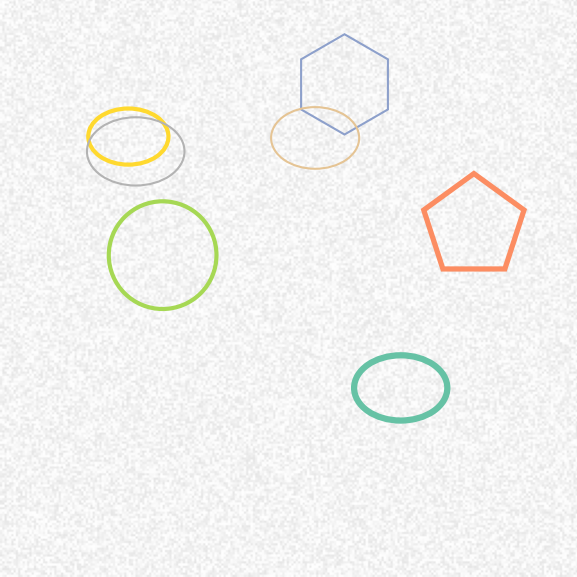[{"shape": "oval", "thickness": 3, "radius": 0.4, "center": [0.694, 0.327]}, {"shape": "pentagon", "thickness": 2.5, "radius": 0.46, "center": [0.821, 0.607]}, {"shape": "hexagon", "thickness": 1, "radius": 0.43, "center": [0.597, 0.853]}, {"shape": "circle", "thickness": 2, "radius": 0.47, "center": [0.282, 0.557]}, {"shape": "oval", "thickness": 2, "radius": 0.35, "center": [0.222, 0.763]}, {"shape": "oval", "thickness": 1, "radius": 0.38, "center": [0.546, 0.76]}, {"shape": "oval", "thickness": 1, "radius": 0.42, "center": [0.235, 0.737]}]